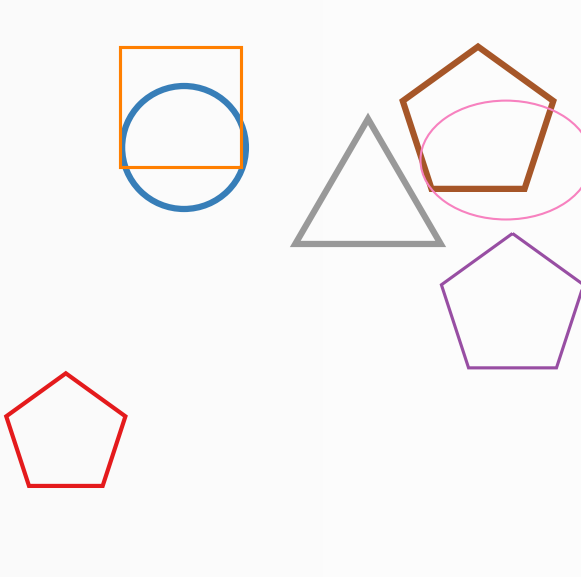[{"shape": "pentagon", "thickness": 2, "radius": 0.54, "center": [0.113, 0.245]}, {"shape": "circle", "thickness": 3, "radius": 0.53, "center": [0.317, 0.744]}, {"shape": "pentagon", "thickness": 1.5, "radius": 0.64, "center": [0.882, 0.466]}, {"shape": "square", "thickness": 1.5, "radius": 0.52, "center": [0.311, 0.814]}, {"shape": "pentagon", "thickness": 3, "radius": 0.68, "center": [0.822, 0.782]}, {"shape": "oval", "thickness": 1, "radius": 0.74, "center": [0.87, 0.722]}, {"shape": "triangle", "thickness": 3, "radius": 0.72, "center": [0.633, 0.649]}]